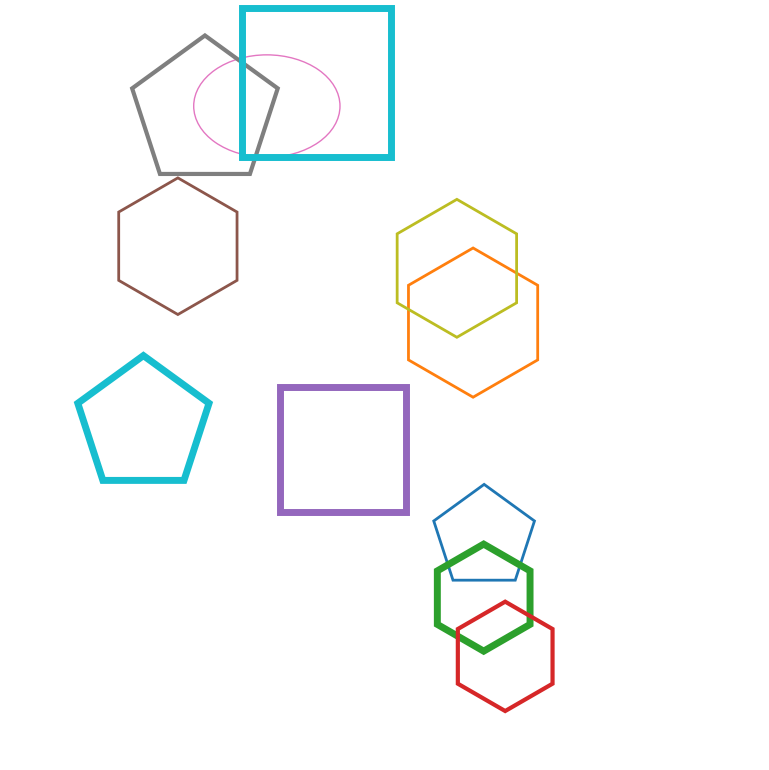[{"shape": "pentagon", "thickness": 1, "radius": 0.34, "center": [0.629, 0.302]}, {"shape": "hexagon", "thickness": 1, "radius": 0.48, "center": [0.614, 0.581]}, {"shape": "hexagon", "thickness": 2.5, "radius": 0.35, "center": [0.628, 0.224]}, {"shape": "hexagon", "thickness": 1.5, "radius": 0.36, "center": [0.656, 0.148]}, {"shape": "square", "thickness": 2.5, "radius": 0.41, "center": [0.445, 0.416]}, {"shape": "hexagon", "thickness": 1, "radius": 0.44, "center": [0.231, 0.68]}, {"shape": "oval", "thickness": 0.5, "radius": 0.47, "center": [0.347, 0.862]}, {"shape": "pentagon", "thickness": 1.5, "radius": 0.5, "center": [0.266, 0.855]}, {"shape": "hexagon", "thickness": 1, "radius": 0.45, "center": [0.593, 0.652]}, {"shape": "square", "thickness": 2.5, "radius": 0.48, "center": [0.41, 0.893]}, {"shape": "pentagon", "thickness": 2.5, "radius": 0.45, "center": [0.186, 0.449]}]